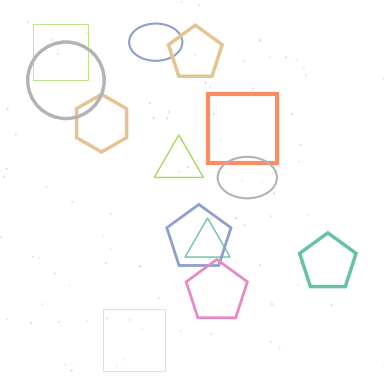[{"shape": "pentagon", "thickness": 2.5, "radius": 0.39, "center": [0.852, 0.318]}, {"shape": "triangle", "thickness": 1, "radius": 0.34, "center": [0.539, 0.366]}, {"shape": "square", "thickness": 3, "radius": 0.45, "center": [0.629, 0.666]}, {"shape": "oval", "thickness": 1.5, "radius": 0.35, "center": [0.405, 0.89]}, {"shape": "pentagon", "thickness": 2, "radius": 0.44, "center": [0.517, 0.381]}, {"shape": "pentagon", "thickness": 2, "radius": 0.42, "center": [0.563, 0.242]}, {"shape": "triangle", "thickness": 1, "radius": 0.37, "center": [0.465, 0.576]}, {"shape": "square", "thickness": 0.5, "radius": 0.36, "center": [0.157, 0.865]}, {"shape": "square", "thickness": 0.5, "radius": 0.4, "center": [0.349, 0.117]}, {"shape": "hexagon", "thickness": 2.5, "radius": 0.38, "center": [0.264, 0.68]}, {"shape": "pentagon", "thickness": 2.5, "radius": 0.37, "center": [0.507, 0.861]}, {"shape": "circle", "thickness": 2.5, "radius": 0.5, "center": [0.171, 0.791]}, {"shape": "oval", "thickness": 1.5, "radius": 0.38, "center": [0.642, 0.539]}]